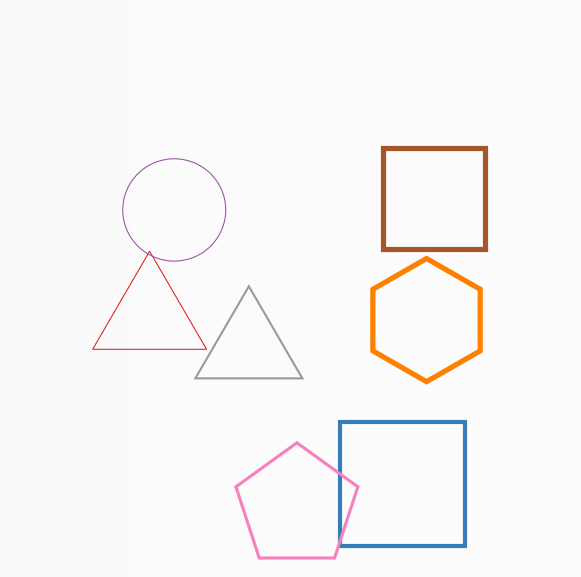[{"shape": "triangle", "thickness": 0.5, "radius": 0.57, "center": [0.257, 0.451]}, {"shape": "square", "thickness": 2, "radius": 0.54, "center": [0.693, 0.161]}, {"shape": "circle", "thickness": 0.5, "radius": 0.44, "center": [0.3, 0.636]}, {"shape": "hexagon", "thickness": 2.5, "radius": 0.53, "center": [0.734, 0.445]}, {"shape": "square", "thickness": 2.5, "radius": 0.44, "center": [0.747, 0.655]}, {"shape": "pentagon", "thickness": 1.5, "radius": 0.55, "center": [0.511, 0.122]}, {"shape": "triangle", "thickness": 1, "radius": 0.53, "center": [0.428, 0.397]}]